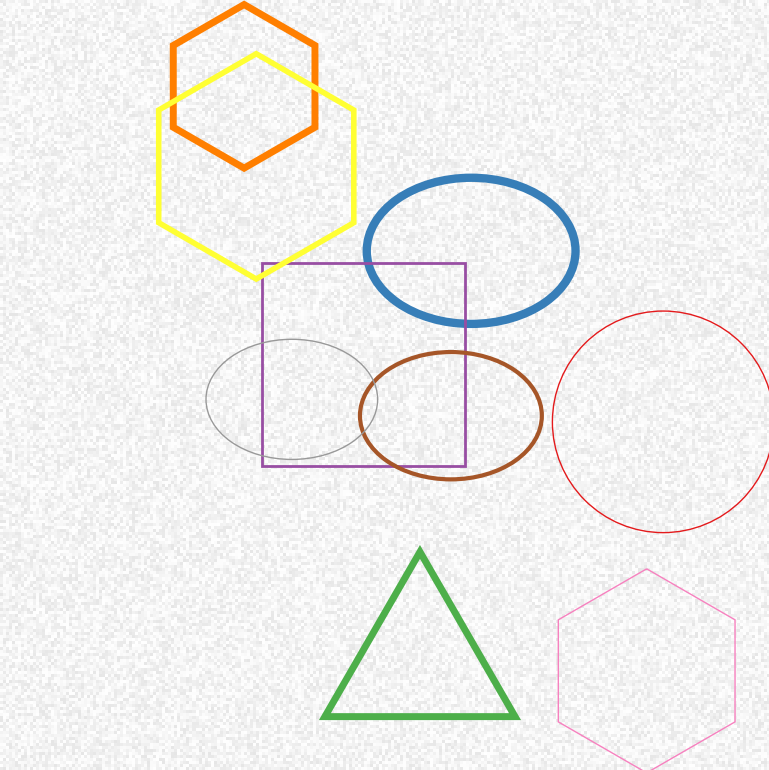[{"shape": "circle", "thickness": 0.5, "radius": 0.72, "center": [0.861, 0.452]}, {"shape": "oval", "thickness": 3, "radius": 0.68, "center": [0.612, 0.674]}, {"shape": "triangle", "thickness": 2.5, "radius": 0.71, "center": [0.545, 0.141]}, {"shape": "square", "thickness": 1, "radius": 0.66, "center": [0.472, 0.527]}, {"shape": "hexagon", "thickness": 2.5, "radius": 0.53, "center": [0.317, 0.888]}, {"shape": "hexagon", "thickness": 2, "radius": 0.73, "center": [0.333, 0.784]}, {"shape": "oval", "thickness": 1.5, "radius": 0.59, "center": [0.586, 0.46]}, {"shape": "hexagon", "thickness": 0.5, "radius": 0.66, "center": [0.84, 0.129]}, {"shape": "oval", "thickness": 0.5, "radius": 0.56, "center": [0.379, 0.481]}]